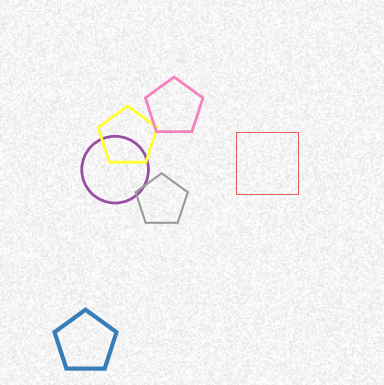[{"shape": "square", "thickness": 0.5, "radius": 0.4, "center": [0.693, 0.575]}, {"shape": "pentagon", "thickness": 3, "radius": 0.42, "center": [0.222, 0.111]}, {"shape": "circle", "thickness": 2, "radius": 0.43, "center": [0.299, 0.559]}, {"shape": "pentagon", "thickness": 2, "radius": 0.4, "center": [0.331, 0.644]}, {"shape": "pentagon", "thickness": 2, "radius": 0.39, "center": [0.452, 0.721]}, {"shape": "pentagon", "thickness": 1.5, "radius": 0.36, "center": [0.42, 0.479]}]